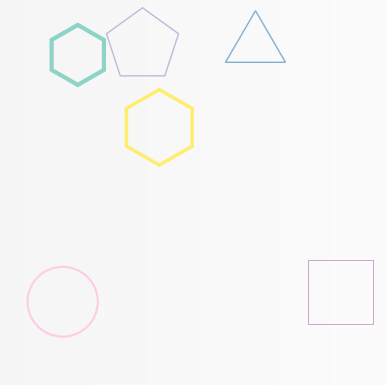[{"shape": "hexagon", "thickness": 3, "radius": 0.39, "center": [0.201, 0.857]}, {"shape": "pentagon", "thickness": 1, "radius": 0.49, "center": [0.368, 0.882]}, {"shape": "triangle", "thickness": 1, "radius": 0.45, "center": [0.659, 0.883]}, {"shape": "circle", "thickness": 1.5, "radius": 0.45, "center": [0.162, 0.216]}, {"shape": "square", "thickness": 0.5, "radius": 0.42, "center": [0.878, 0.243]}, {"shape": "hexagon", "thickness": 2.5, "radius": 0.49, "center": [0.411, 0.669]}]